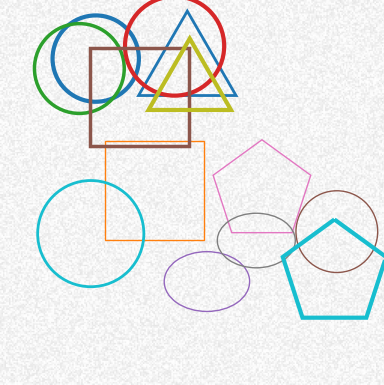[{"shape": "triangle", "thickness": 2, "radius": 0.73, "center": [0.486, 0.825]}, {"shape": "circle", "thickness": 3, "radius": 0.56, "center": [0.249, 0.848]}, {"shape": "square", "thickness": 1, "radius": 0.64, "center": [0.401, 0.505]}, {"shape": "circle", "thickness": 2.5, "radius": 0.58, "center": [0.206, 0.822]}, {"shape": "circle", "thickness": 3, "radius": 0.64, "center": [0.453, 0.88]}, {"shape": "oval", "thickness": 1, "radius": 0.55, "center": [0.537, 0.269]}, {"shape": "square", "thickness": 2.5, "radius": 0.64, "center": [0.362, 0.748]}, {"shape": "circle", "thickness": 1, "radius": 0.53, "center": [0.875, 0.398]}, {"shape": "pentagon", "thickness": 1, "radius": 0.67, "center": [0.68, 0.504]}, {"shape": "oval", "thickness": 1, "radius": 0.51, "center": [0.666, 0.375]}, {"shape": "triangle", "thickness": 3, "radius": 0.62, "center": [0.493, 0.776]}, {"shape": "pentagon", "thickness": 3, "radius": 0.71, "center": [0.869, 0.289]}, {"shape": "circle", "thickness": 2, "radius": 0.69, "center": [0.236, 0.393]}]